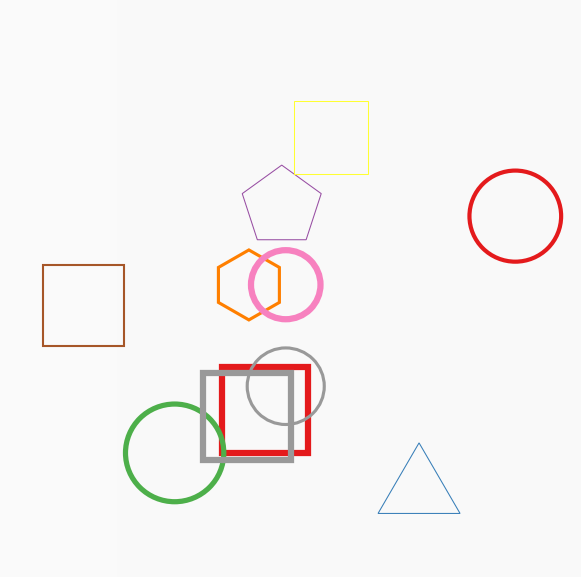[{"shape": "square", "thickness": 3, "radius": 0.37, "center": [0.456, 0.289]}, {"shape": "circle", "thickness": 2, "radius": 0.39, "center": [0.887, 0.625]}, {"shape": "triangle", "thickness": 0.5, "radius": 0.41, "center": [0.721, 0.151]}, {"shape": "circle", "thickness": 2.5, "radius": 0.42, "center": [0.3, 0.215]}, {"shape": "pentagon", "thickness": 0.5, "radius": 0.36, "center": [0.485, 0.642]}, {"shape": "hexagon", "thickness": 1.5, "radius": 0.3, "center": [0.428, 0.506]}, {"shape": "square", "thickness": 0.5, "radius": 0.32, "center": [0.57, 0.76]}, {"shape": "square", "thickness": 1, "radius": 0.35, "center": [0.144, 0.47]}, {"shape": "circle", "thickness": 3, "radius": 0.3, "center": [0.492, 0.506]}, {"shape": "circle", "thickness": 1.5, "radius": 0.33, "center": [0.492, 0.33]}, {"shape": "square", "thickness": 3, "radius": 0.38, "center": [0.425, 0.278]}]